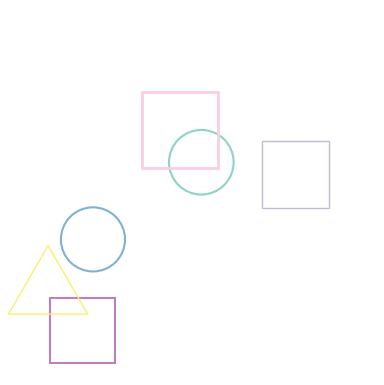[{"shape": "circle", "thickness": 1.5, "radius": 0.42, "center": [0.523, 0.579]}, {"shape": "square", "thickness": 1, "radius": 0.44, "center": [0.767, 0.546]}, {"shape": "circle", "thickness": 1.5, "radius": 0.42, "center": [0.241, 0.378]}, {"shape": "square", "thickness": 2, "radius": 0.49, "center": [0.467, 0.662]}, {"shape": "square", "thickness": 1.5, "radius": 0.42, "center": [0.215, 0.141]}, {"shape": "triangle", "thickness": 1, "radius": 0.59, "center": [0.125, 0.244]}]